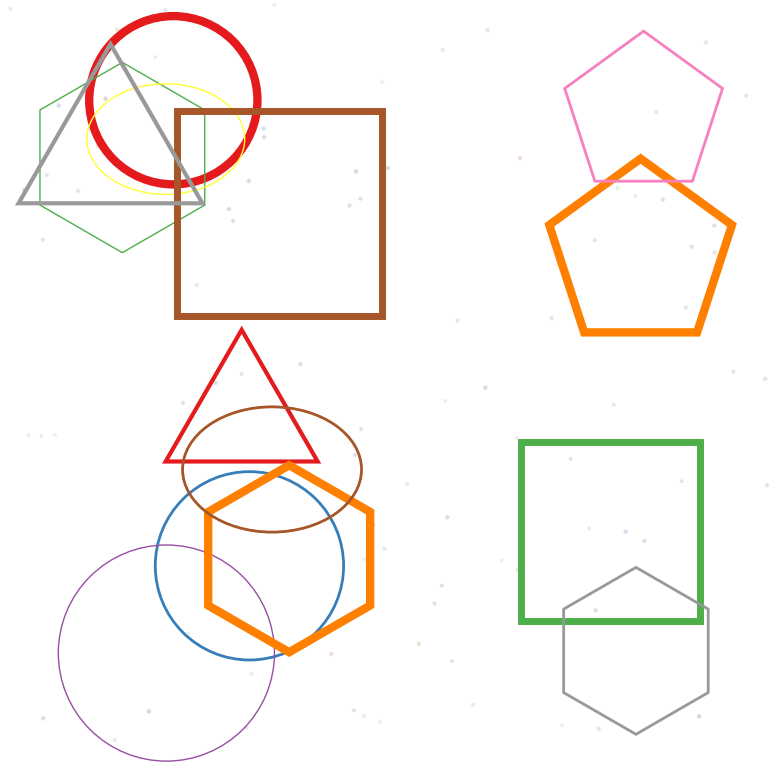[{"shape": "circle", "thickness": 3, "radius": 0.55, "center": [0.225, 0.87]}, {"shape": "triangle", "thickness": 1.5, "radius": 0.57, "center": [0.314, 0.458]}, {"shape": "circle", "thickness": 1, "radius": 0.61, "center": [0.324, 0.265]}, {"shape": "hexagon", "thickness": 0.5, "radius": 0.62, "center": [0.159, 0.795]}, {"shape": "square", "thickness": 2.5, "radius": 0.58, "center": [0.793, 0.31]}, {"shape": "circle", "thickness": 0.5, "radius": 0.7, "center": [0.216, 0.152]}, {"shape": "hexagon", "thickness": 3, "radius": 0.61, "center": [0.376, 0.274]}, {"shape": "pentagon", "thickness": 3, "radius": 0.62, "center": [0.832, 0.669]}, {"shape": "oval", "thickness": 0.5, "radius": 0.51, "center": [0.215, 0.819]}, {"shape": "square", "thickness": 2.5, "radius": 0.67, "center": [0.363, 0.723]}, {"shape": "oval", "thickness": 1, "radius": 0.58, "center": [0.353, 0.39]}, {"shape": "pentagon", "thickness": 1, "radius": 0.54, "center": [0.836, 0.852]}, {"shape": "triangle", "thickness": 1.5, "radius": 0.69, "center": [0.143, 0.805]}, {"shape": "hexagon", "thickness": 1, "radius": 0.54, "center": [0.826, 0.155]}]